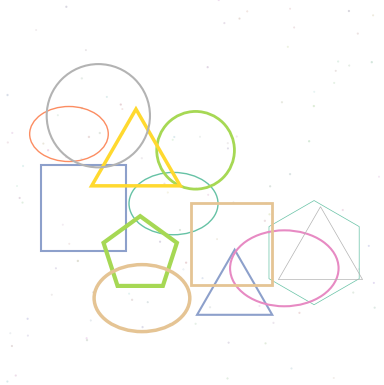[{"shape": "oval", "thickness": 1, "radius": 0.58, "center": [0.451, 0.471]}, {"shape": "hexagon", "thickness": 0.5, "radius": 0.68, "center": [0.816, 0.344]}, {"shape": "oval", "thickness": 1, "radius": 0.51, "center": [0.179, 0.652]}, {"shape": "triangle", "thickness": 1.5, "radius": 0.56, "center": [0.609, 0.239]}, {"shape": "square", "thickness": 1.5, "radius": 0.55, "center": [0.217, 0.46]}, {"shape": "oval", "thickness": 1.5, "radius": 0.7, "center": [0.738, 0.303]}, {"shape": "pentagon", "thickness": 3, "radius": 0.5, "center": [0.364, 0.338]}, {"shape": "circle", "thickness": 2, "radius": 0.5, "center": [0.508, 0.61]}, {"shape": "triangle", "thickness": 2.5, "radius": 0.66, "center": [0.353, 0.584]}, {"shape": "oval", "thickness": 2.5, "radius": 0.62, "center": [0.369, 0.226]}, {"shape": "square", "thickness": 2, "radius": 0.53, "center": [0.601, 0.366]}, {"shape": "triangle", "thickness": 0.5, "radius": 0.63, "center": [0.832, 0.337]}, {"shape": "circle", "thickness": 1.5, "radius": 0.67, "center": [0.255, 0.699]}]